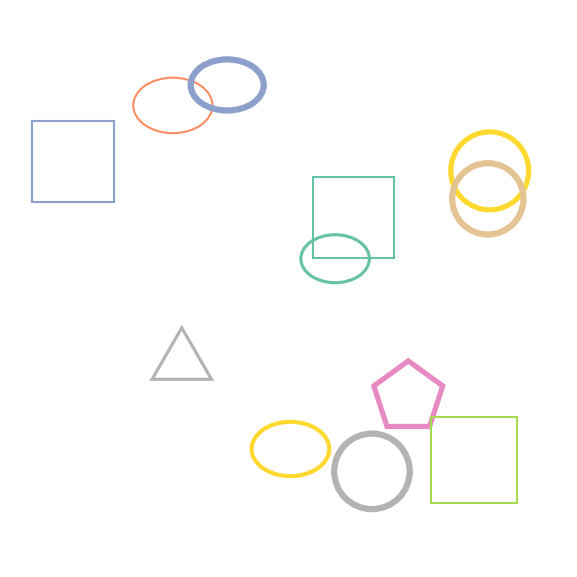[{"shape": "oval", "thickness": 1.5, "radius": 0.3, "center": [0.58, 0.551]}, {"shape": "square", "thickness": 1, "radius": 0.35, "center": [0.613, 0.623]}, {"shape": "oval", "thickness": 1, "radius": 0.34, "center": [0.299, 0.817]}, {"shape": "oval", "thickness": 3, "radius": 0.32, "center": [0.393, 0.852]}, {"shape": "square", "thickness": 1, "radius": 0.35, "center": [0.126, 0.72]}, {"shape": "pentagon", "thickness": 2.5, "radius": 0.31, "center": [0.707, 0.311]}, {"shape": "square", "thickness": 1, "radius": 0.37, "center": [0.821, 0.202]}, {"shape": "circle", "thickness": 2.5, "radius": 0.34, "center": [0.848, 0.703]}, {"shape": "oval", "thickness": 2, "radius": 0.34, "center": [0.503, 0.222]}, {"shape": "circle", "thickness": 3, "radius": 0.31, "center": [0.845, 0.655]}, {"shape": "circle", "thickness": 3, "radius": 0.33, "center": [0.644, 0.183]}, {"shape": "triangle", "thickness": 1.5, "radius": 0.3, "center": [0.315, 0.372]}]